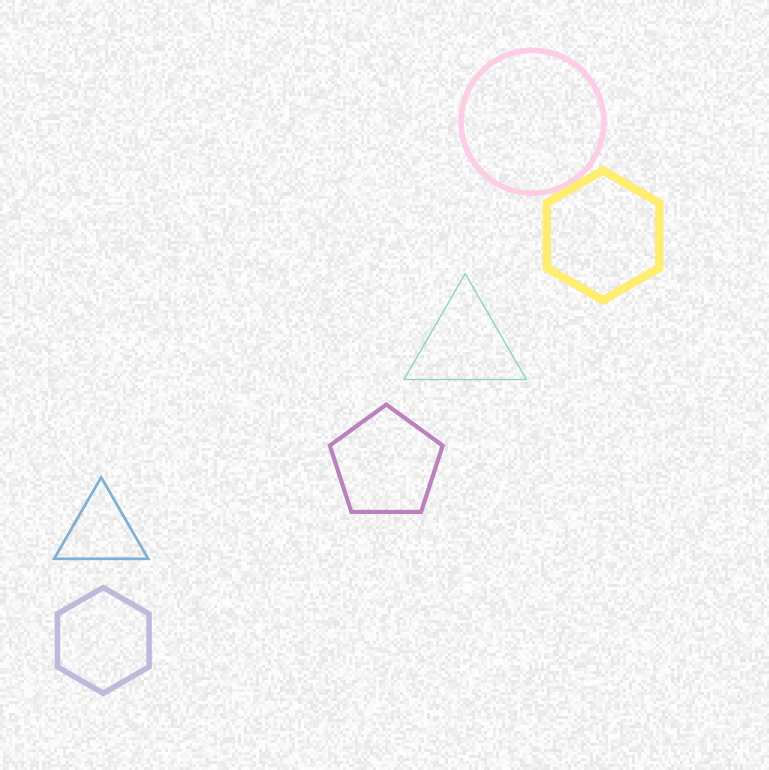[{"shape": "triangle", "thickness": 0.5, "radius": 0.46, "center": [0.604, 0.553]}, {"shape": "hexagon", "thickness": 2, "radius": 0.34, "center": [0.134, 0.168]}, {"shape": "triangle", "thickness": 1, "radius": 0.35, "center": [0.131, 0.31]}, {"shape": "circle", "thickness": 2, "radius": 0.46, "center": [0.692, 0.842]}, {"shape": "pentagon", "thickness": 1.5, "radius": 0.39, "center": [0.502, 0.398]}, {"shape": "hexagon", "thickness": 3, "radius": 0.42, "center": [0.783, 0.694]}]